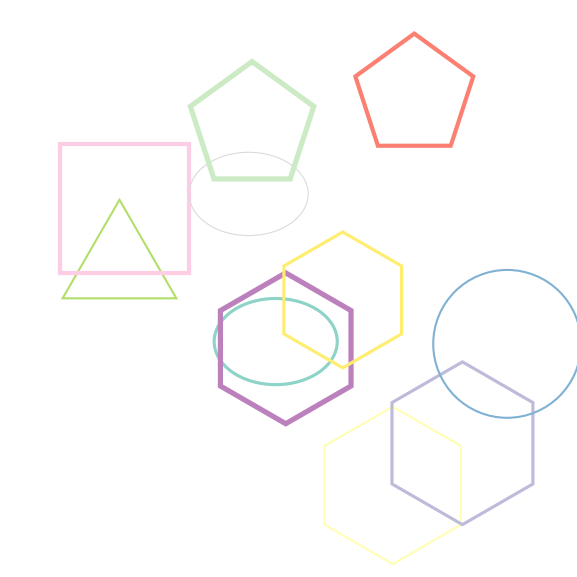[{"shape": "oval", "thickness": 1.5, "radius": 0.53, "center": [0.477, 0.408]}, {"shape": "hexagon", "thickness": 1, "radius": 0.68, "center": [0.68, 0.159]}, {"shape": "hexagon", "thickness": 1.5, "radius": 0.7, "center": [0.801, 0.232]}, {"shape": "pentagon", "thickness": 2, "radius": 0.54, "center": [0.717, 0.834]}, {"shape": "circle", "thickness": 1, "radius": 0.64, "center": [0.878, 0.404]}, {"shape": "triangle", "thickness": 1, "radius": 0.57, "center": [0.207, 0.539]}, {"shape": "square", "thickness": 2, "radius": 0.55, "center": [0.215, 0.638]}, {"shape": "oval", "thickness": 0.5, "radius": 0.52, "center": [0.431, 0.663]}, {"shape": "hexagon", "thickness": 2.5, "radius": 0.65, "center": [0.495, 0.396]}, {"shape": "pentagon", "thickness": 2.5, "radius": 0.56, "center": [0.436, 0.78]}, {"shape": "hexagon", "thickness": 1.5, "radius": 0.59, "center": [0.593, 0.48]}]